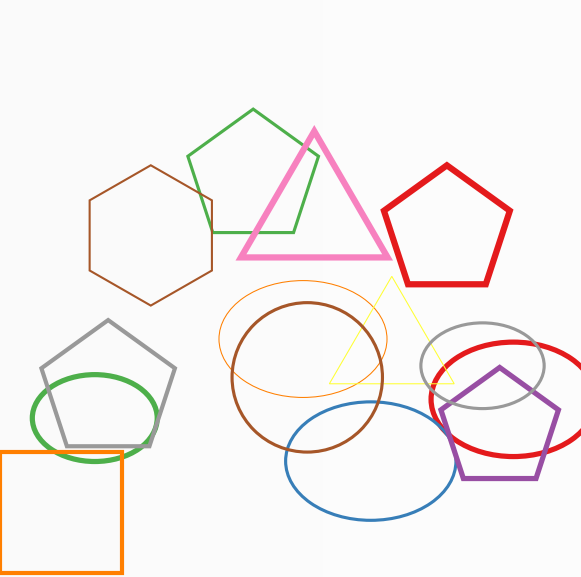[{"shape": "pentagon", "thickness": 3, "radius": 0.57, "center": [0.769, 0.599]}, {"shape": "oval", "thickness": 2.5, "radius": 0.71, "center": [0.883, 0.308]}, {"shape": "oval", "thickness": 1.5, "radius": 0.73, "center": [0.638, 0.201]}, {"shape": "pentagon", "thickness": 1.5, "radius": 0.59, "center": [0.436, 0.692]}, {"shape": "oval", "thickness": 2.5, "radius": 0.54, "center": [0.163, 0.275]}, {"shape": "pentagon", "thickness": 2.5, "radius": 0.53, "center": [0.86, 0.257]}, {"shape": "square", "thickness": 2, "radius": 0.52, "center": [0.105, 0.112]}, {"shape": "oval", "thickness": 0.5, "radius": 0.72, "center": [0.521, 0.412]}, {"shape": "triangle", "thickness": 0.5, "radius": 0.62, "center": [0.674, 0.397]}, {"shape": "circle", "thickness": 1.5, "radius": 0.65, "center": [0.529, 0.346]}, {"shape": "hexagon", "thickness": 1, "radius": 0.61, "center": [0.259, 0.591]}, {"shape": "triangle", "thickness": 3, "radius": 0.73, "center": [0.541, 0.626]}, {"shape": "pentagon", "thickness": 2, "radius": 0.6, "center": [0.186, 0.324]}, {"shape": "oval", "thickness": 1.5, "radius": 0.53, "center": [0.83, 0.366]}]